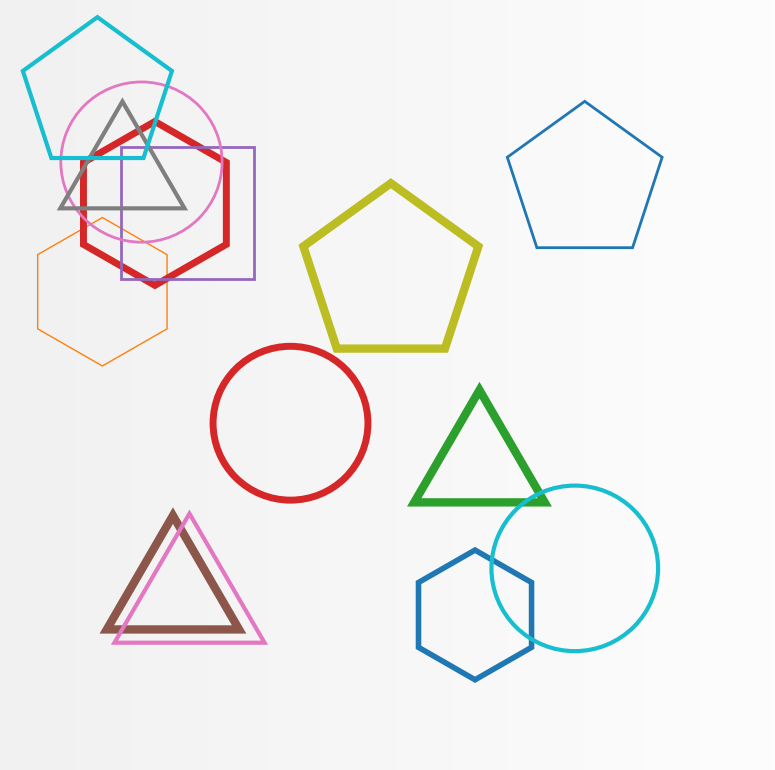[{"shape": "hexagon", "thickness": 2, "radius": 0.42, "center": [0.613, 0.201]}, {"shape": "pentagon", "thickness": 1, "radius": 0.53, "center": [0.754, 0.763]}, {"shape": "hexagon", "thickness": 0.5, "radius": 0.48, "center": [0.132, 0.621]}, {"shape": "triangle", "thickness": 3, "radius": 0.49, "center": [0.619, 0.396]}, {"shape": "hexagon", "thickness": 2.5, "radius": 0.53, "center": [0.2, 0.736]}, {"shape": "circle", "thickness": 2.5, "radius": 0.5, "center": [0.375, 0.45]}, {"shape": "square", "thickness": 1, "radius": 0.43, "center": [0.242, 0.724]}, {"shape": "triangle", "thickness": 3, "radius": 0.49, "center": [0.223, 0.232]}, {"shape": "circle", "thickness": 1, "radius": 0.52, "center": [0.183, 0.79]}, {"shape": "triangle", "thickness": 1.5, "radius": 0.56, "center": [0.244, 0.221]}, {"shape": "triangle", "thickness": 1.5, "radius": 0.46, "center": [0.158, 0.776]}, {"shape": "pentagon", "thickness": 3, "radius": 0.59, "center": [0.504, 0.643]}, {"shape": "circle", "thickness": 1.5, "radius": 0.54, "center": [0.742, 0.262]}, {"shape": "pentagon", "thickness": 1.5, "radius": 0.51, "center": [0.126, 0.877]}]